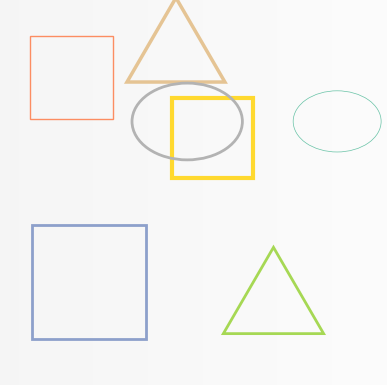[{"shape": "oval", "thickness": 0.5, "radius": 0.57, "center": [0.87, 0.685]}, {"shape": "square", "thickness": 1, "radius": 0.54, "center": [0.183, 0.799]}, {"shape": "square", "thickness": 2, "radius": 0.74, "center": [0.23, 0.267]}, {"shape": "triangle", "thickness": 2, "radius": 0.75, "center": [0.706, 0.208]}, {"shape": "square", "thickness": 3, "radius": 0.52, "center": [0.549, 0.641]}, {"shape": "triangle", "thickness": 2.5, "radius": 0.73, "center": [0.454, 0.86]}, {"shape": "oval", "thickness": 2, "radius": 0.71, "center": [0.483, 0.684]}]